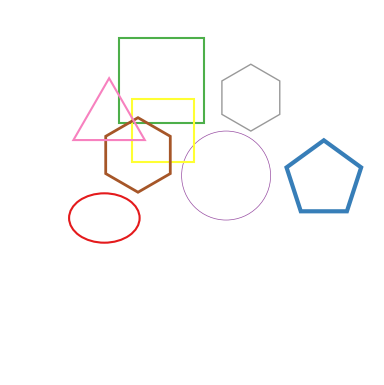[{"shape": "oval", "thickness": 1.5, "radius": 0.46, "center": [0.271, 0.434]}, {"shape": "pentagon", "thickness": 3, "radius": 0.51, "center": [0.841, 0.534]}, {"shape": "square", "thickness": 1.5, "radius": 0.55, "center": [0.42, 0.791]}, {"shape": "circle", "thickness": 0.5, "radius": 0.58, "center": [0.587, 0.544]}, {"shape": "square", "thickness": 1.5, "radius": 0.41, "center": [0.423, 0.661]}, {"shape": "hexagon", "thickness": 2, "radius": 0.48, "center": [0.358, 0.598]}, {"shape": "triangle", "thickness": 1.5, "radius": 0.54, "center": [0.283, 0.69]}, {"shape": "hexagon", "thickness": 1, "radius": 0.43, "center": [0.652, 0.746]}]